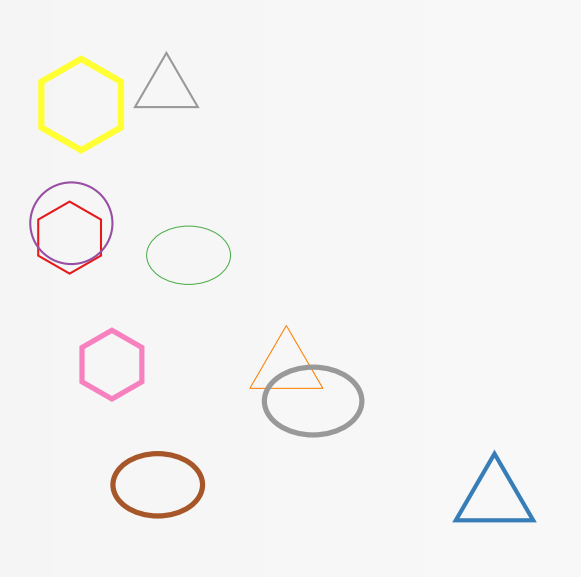[{"shape": "hexagon", "thickness": 1, "radius": 0.31, "center": [0.12, 0.588]}, {"shape": "triangle", "thickness": 2, "radius": 0.38, "center": [0.851, 0.137]}, {"shape": "oval", "thickness": 0.5, "radius": 0.36, "center": [0.324, 0.557]}, {"shape": "circle", "thickness": 1, "radius": 0.35, "center": [0.123, 0.613]}, {"shape": "triangle", "thickness": 0.5, "radius": 0.36, "center": [0.493, 0.363]}, {"shape": "hexagon", "thickness": 3, "radius": 0.4, "center": [0.14, 0.818]}, {"shape": "oval", "thickness": 2.5, "radius": 0.39, "center": [0.271, 0.16]}, {"shape": "hexagon", "thickness": 2.5, "radius": 0.3, "center": [0.193, 0.368]}, {"shape": "triangle", "thickness": 1, "radius": 0.31, "center": [0.286, 0.845]}, {"shape": "oval", "thickness": 2.5, "radius": 0.42, "center": [0.539, 0.305]}]